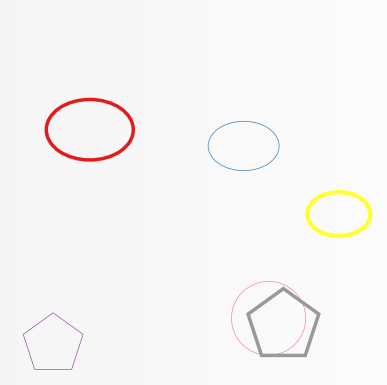[{"shape": "oval", "thickness": 2.5, "radius": 0.56, "center": [0.232, 0.663]}, {"shape": "oval", "thickness": 0.5, "radius": 0.46, "center": [0.629, 0.621]}, {"shape": "pentagon", "thickness": 0.5, "radius": 0.41, "center": [0.137, 0.106]}, {"shape": "oval", "thickness": 3, "radius": 0.41, "center": [0.874, 0.444]}, {"shape": "circle", "thickness": 0.5, "radius": 0.48, "center": [0.693, 0.173]}, {"shape": "pentagon", "thickness": 2.5, "radius": 0.48, "center": [0.731, 0.154]}]